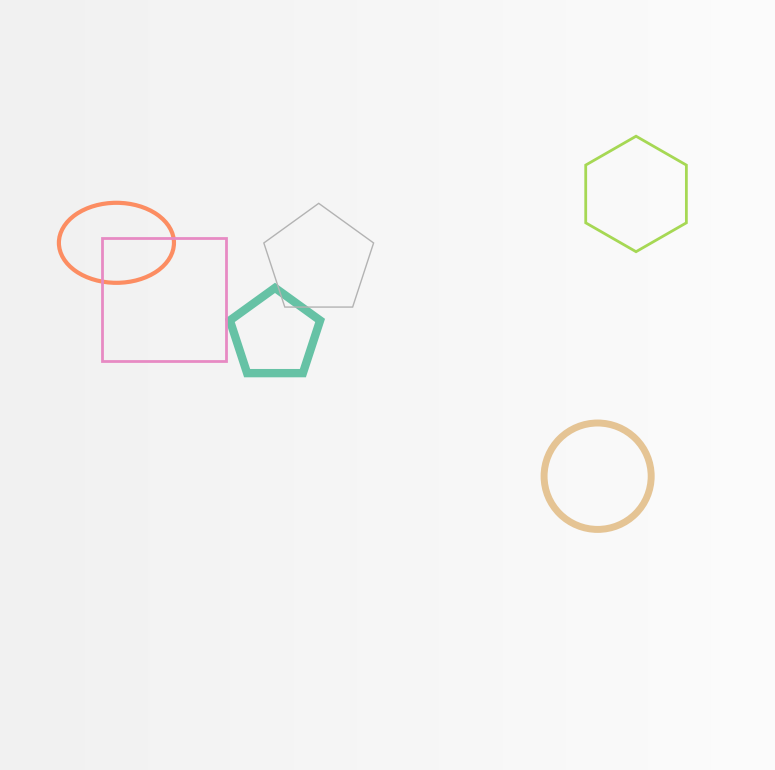[{"shape": "pentagon", "thickness": 3, "radius": 0.31, "center": [0.355, 0.565]}, {"shape": "oval", "thickness": 1.5, "radius": 0.37, "center": [0.15, 0.685]}, {"shape": "square", "thickness": 1, "radius": 0.4, "center": [0.211, 0.611]}, {"shape": "hexagon", "thickness": 1, "radius": 0.37, "center": [0.821, 0.748]}, {"shape": "circle", "thickness": 2.5, "radius": 0.35, "center": [0.771, 0.382]}, {"shape": "pentagon", "thickness": 0.5, "radius": 0.37, "center": [0.411, 0.661]}]